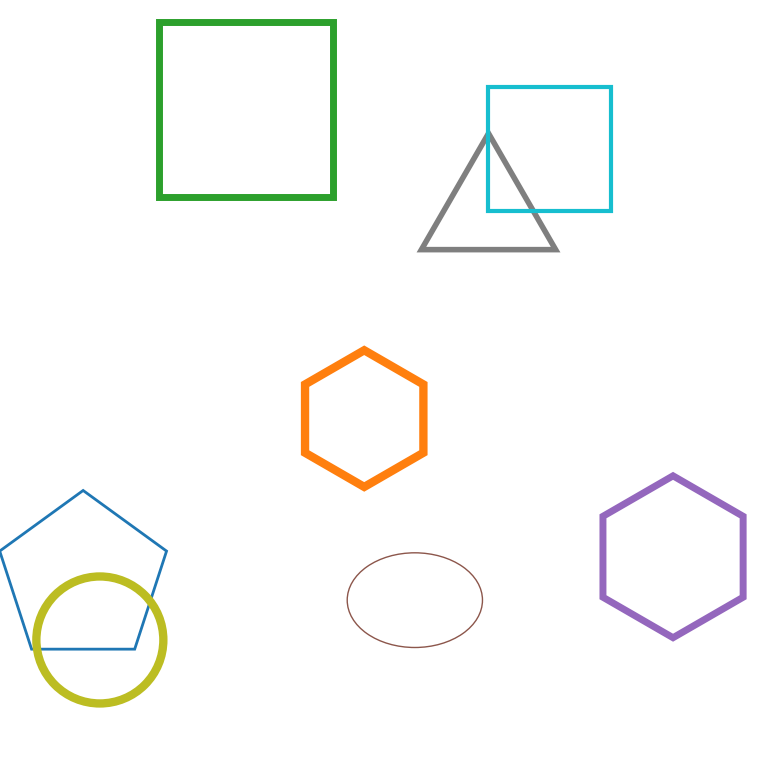[{"shape": "pentagon", "thickness": 1, "radius": 0.57, "center": [0.108, 0.249]}, {"shape": "hexagon", "thickness": 3, "radius": 0.44, "center": [0.473, 0.456]}, {"shape": "square", "thickness": 2.5, "radius": 0.57, "center": [0.319, 0.858]}, {"shape": "hexagon", "thickness": 2.5, "radius": 0.53, "center": [0.874, 0.277]}, {"shape": "oval", "thickness": 0.5, "radius": 0.44, "center": [0.539, 0.221]}, {"shape": "triangle", "thickness": 2, "radius": 0.5, "center": [0.634, 0.726]}, {"shape": "circle", "thickness": 3, "radius": 0.41, "center": [0.13, 0.169]}, {"shape": "square", "thickness": 1.5, "radius": 0.4, "center": [0.713, 0.806]}]